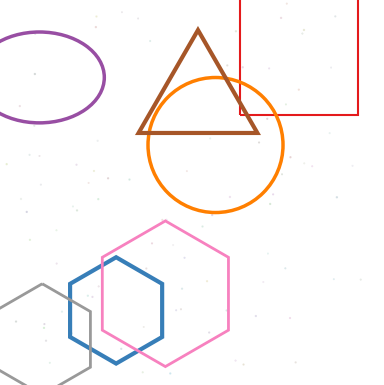[{"shape": "square", "thickness": 1.5, "radius": 0.76, "center": [0.777, 0.853]}, {"shape": "hexagon", "thickness": 3, "radius": 0.69, "center": [0.302, 0.194]}, {"shape": "oval", "thickness": 2.5, "radius": 0.84, "center": [0.102, 0.799]}, {"shape": "circle", "thickness": 2.5, "radius": 0.88, "center": [0.56, 0.623]}, {"shape": "triangle", "thickness": 3, "radius": 0.89, "center": [0.514, 0.744]}, {"shape": "hexagon", "thickness": 2, "radius": 0.95, "center": [0.43, 0.237]}, {"shape": "hexagon", "thickness": 2, "radius": 0.72, "center": [0.11, 0.118]}]